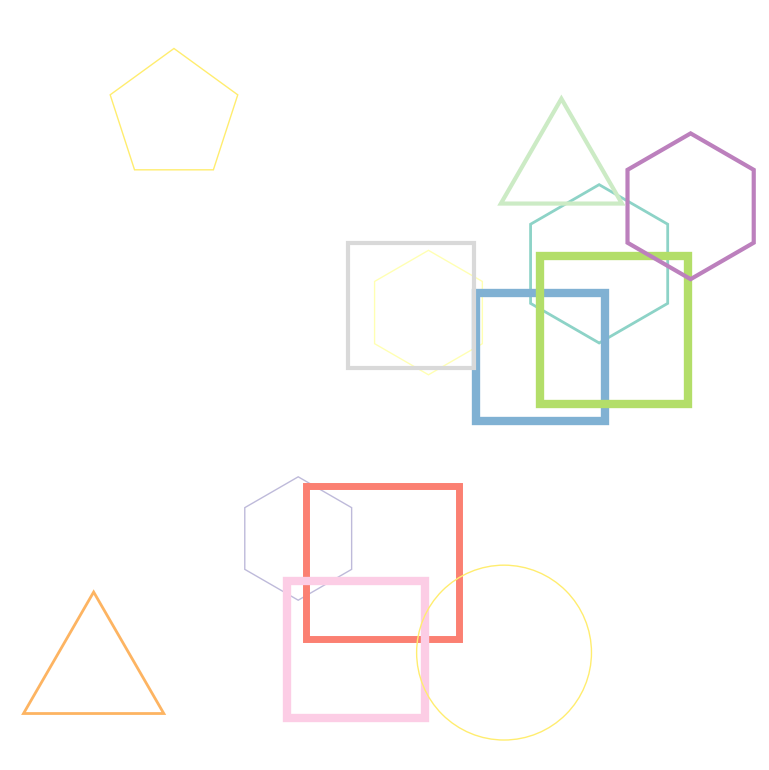[{"shape": "hexagon", "thickness": 1, "radius": 0.51, "center": [0.778, 0.657]}, {"shape": "hexagon", "thickness": 0.5, "radius": 0.4, "center": [0.556, 0.594]}, {"shape": "hexagon", "thickness": 0.5, "radius": 0.4, "center": [0.387, 0.301]}, {"shape": "square", "thickness": 2.5, "radius": 0.5, "center": [0.497, 0.27]}, {"shape": "square", "thickness": 3, "radius": 0.42, "center": [0.702, 0.536]}, {"shape": "triangle", "thickness": 1, "radius": 0.53, "center": [0.122, 0.126]}, {"shape": "square", "thickness": 3, "radius": 0.48, "center": [0.798, 0.571]}, {"shape": "square", "thickness": 3, "radius": 0.45, "center": [0.462, 0.156]}, {"shape": "square", "thickness": 1.5, "radius": 0.41, "center": [0.534, 0.603]}, {"shape": "hexagon", "thickness": 1.5, "radius": 0.47, "center": [0.897, 0.732]}, {"shape": "triangle", "thickness": 1.5, "radius": 0.45, "center": [0.729, 0.781]}, {"shape": "circle", "thickness": 0.5, "radius": 0.57, "center": [0.655, 0.152]}, {"shape": "pentagon", "thickness": 0.5, "radius": 0.44, "center": [0.226, 0.85]}]